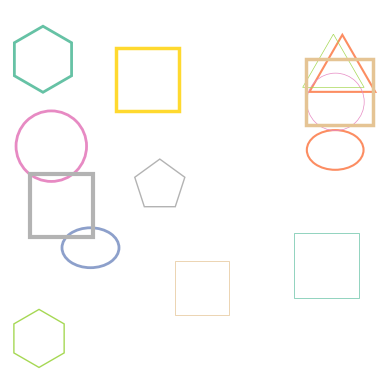[{"shape": "square", "thickness": 0.5, "radius": 0.43, "center": [0.848, 0.31]}, {"shape": "hexagon", "thickness": 2, "radius": 0.43, "center": [0.112, 0.846]}, {"shape": "oval", "thickness": 1.5, "radius": 0.37, "center": [0.871, 0.611]}, {"shape": "triangle", "thickness": 1.5, "radius": 0.49, "center": [0.889, 0.811]}, {"shape": "oval", "thickness": 2, "radius": 0.37, "center": [0.235, 0.357]}, {"shape": "circle", "thickness": 0.5, "radius": 0.37, "center": [0.871, 0.735]}, {"shape": "circle", "thickness": 2, "radius": 0.46, "center": [0.133, 0.62]}, {"shape": "hexagon", "thickness": 1, "radius": 0.38, "center": [0.101, 0.121]}, {"shape": "triangle", "thickness": 0.5, "radius": 0.46, "center": [0.866, 0.819]}, {"shape": "square", "thickness": 2.5, "radius": 0.41, "center": [0.384, 0.793]}, {"shape": "square", "thickness": 0.5, "radius": 0.35, "center": [0.524, 0.251]}, {"shape": "square", "thickness": 2.5, "radius": 0.43, "center": [0.882, 0.762]}, {"shape": "square", "thickness": 3, "radius": 0.41, "center": [0.159, 0.467]}, {"shape": "pentagon", "thickness": 1, "radius": 0.34, "center": [0.415, 0.518]}]